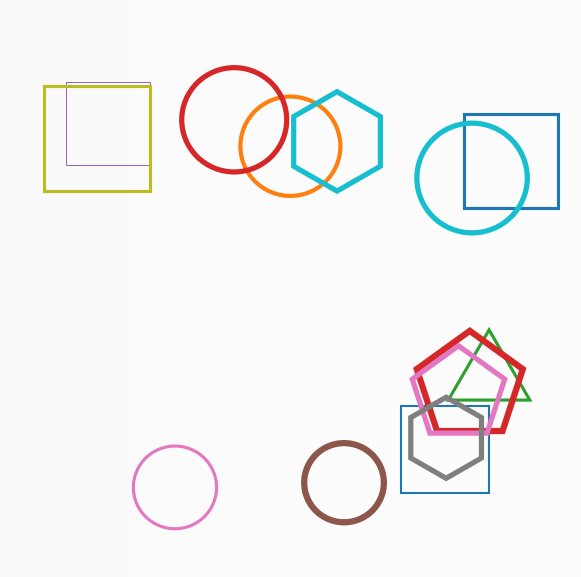[{"shape": "square", "thickness": 1.5, "radius": 0.41, "center": [0.879, 0.72]}, {"shape": "square", "thickness": 1, "radius": 0.38, "center": [0.765, 0.22]}, {"shape": "circle", "thickness": 2, "radius": 0.43, "center": [0.5, 0.746]}, {"shape": "triangle", "thickness": 1.5, "radius": 0.4, "center": [0.841, 0.347]}, {"shape": "circle", "thickness": 2.5, "radius": 0.45, "center": [0.403, 0.792]}, {"shape": "pentagon", "thickness": 3, "radius": 0.48, "center": [0.808, 0.33]}, {"shape": "square", "thickness": 0.5, "radius": 0.36, "center": [0.186, 0.785]}, {"shape": "circle", "thickness": 3, "radius": 0.34, "center": [0.592, 0.163]}, {"shape": "pentagon", "thickness": 2.5, "radius": 0.42, "center": [0.789, 0.317]}, {"shape": "circle", "thickness": 1.5, "radius": 0.36, "center": [0.301, 0.155]}, {"shape": "hexagon", "thickness": 2.5, "radius": 0.35, "center": [0.768, 0.241]}, {"shape": "square", "thickness": 1.5, "radius": 0.46, "center": [0.167, 0.759]}, {"shape": "hexagon", "thickness": 2.5, "radius": 0.43, "center": [0.58, 0.754]}, {"shape": "circle", "thickness": 2.5, "radius": 0.48, "center": [0.812, 0.691]}]